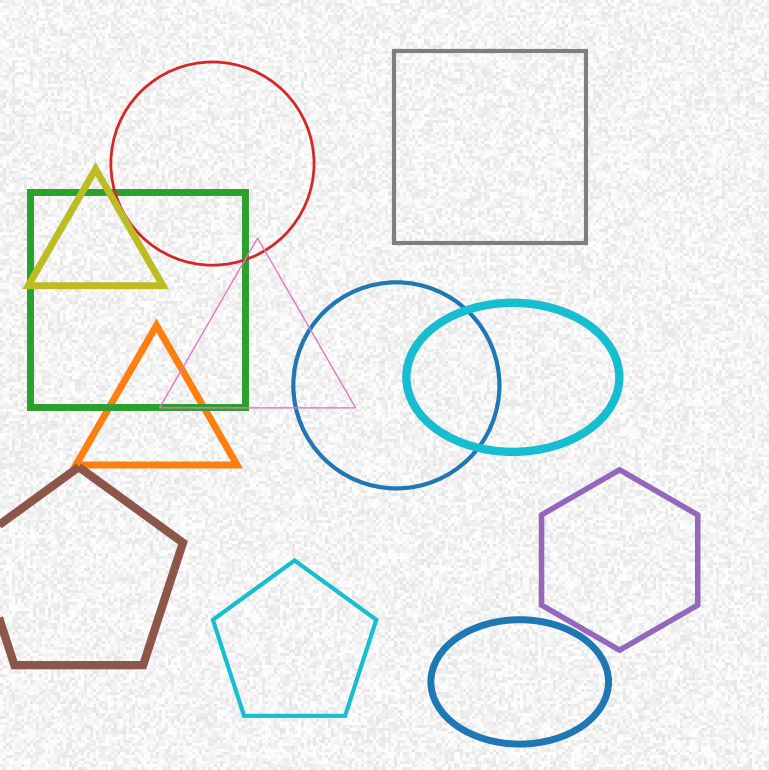[{"shape": "circle", "thickness": 1.5, "radius": 0.67, "center": [0.515, 0.5]}, {"shape": "oval", "thickness": 2.5, "radius": 0.58, "center": [0.675, 0.114]}, {"shape": "triangle", "thickness": 2.5, "radius": 0.6, "center": [0.203, 0.457]}, {"shape": "square", "thickness": 2.5, "radius": 0.7, "center": [0.179, 0.611]}, {"shape": "circle", "thickness": 1, "radius": 0.66, "center": [0.276, 0.788]}, {"shape": "hexagon", "thickness": 2, "radius": 0.59, "center": [0.805, 0.273]}, {"shape": "pentagon", "thickness": 3, "radius": 0.71, "center": [0.102, 0.251]}, {"shape": "triangle", "thickness": 0.5, "radius": 0.74, "center": [0.335, 0.544]}, {"shape": "square", "thickness": 1.5, "radius": 0.62, "center": [0.637, 0.809]}, {"shape": "triangle", "thickness": 2.5, "radius": 0.5, "center": [0.124, 0.679]}, {"shape": "pentagon", "thickness": 1.5, "radius": 0.56, "center": [0.383, 0.161]}, {"shape": "oval", "thickness": 3, "radius": 0.69, "center": [0.666, 0.51]}]